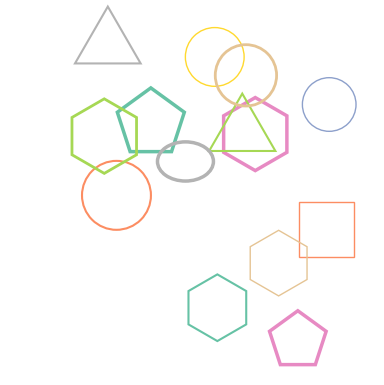[{"shape": "pentagon", "thickness": 2.5, "radius": 0.46, "center": [0.392, 0.68]}, {"shape": "hexagon", "thickness": 1.5, "radius": 0.43, "center": [0.565, 0.201]}, {"shape": "circle", "thickness": 1.5, "radius": 0.45, "center": [0.303, 0.493]}, {"shape": "square", "thickness": 1, "radius": 0.36, "center": [0.848, 0.405]}, {"shape": "circle", "thickness": 1, "radius": 0.35, "center": [0.855, 0.729]}, {"shape": "pentagon", "thickness": 2.5, "radius": 0.39, "center": [0.774, 0.115]}, {"shape": "hexagon", "thickness": 2.5, "radius": 0.47, "center": [0.663, 0.652]}, {"shape": "triangle", "thickness": 1.5, "radius": 0.5, "center": [0.629, 0.658]}, {"shape": "hexagon", "thickness": 2, "radius": 0.48, "center": [0.271, 0.646]}, {"shape": "circle", "thickness": 1, "radius": 0.38, "center": [0.558, 0.852]}, {"shape": "hexagon", "thickness": 1, "radius": 0.43, "center": [0.724, 0.317]}, {"shape": "circle", "thickness": 2, "radius": 0.4, "center": [0.639, 0.804]}, {"shape": "oval", "thickness": 2.5, "radius": 0.36, "center": [0.482, 0.581]}, {"shape": "triangle", "thickness": 1.5, "radius": 0.49, "center": [0.28, 0.884]}]